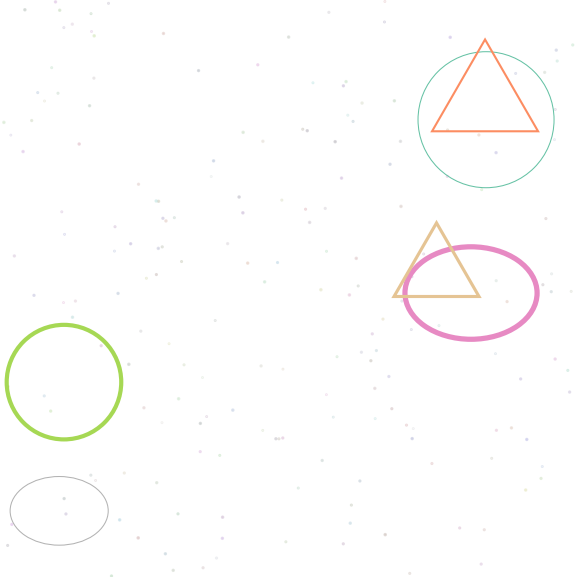[{"shape": "circle", "thickness": 0.5, "radius": 0.59, "center": [0.842, 0.792]}, {"shape": "triangle", "thickness": 1, "radius": 0.53, "center": [0.84, 0.825]}, {"shape": "oval", "thickness": 2.5, "radius": 0.57, "center": [0.816, 0.492]}, {"shape": "circle", "thickness": 2, "radius": 0.5, "center": [0.111, 0.337]}, {"shape": "triangle", "thickness": 1.5, "radius": 0.42, "center": [0.756, 0.528]}, {"shape": "oval", "thickness": 0.5, "radius": 0.42, "center": [0.102, 0.115]}]